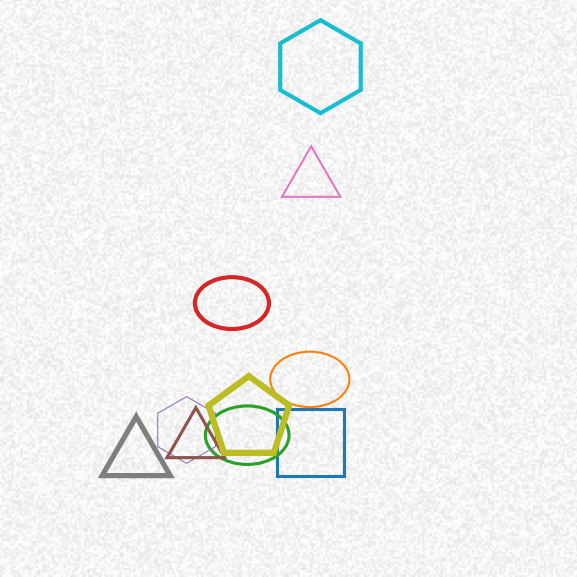[{"shape": "square", "thickness": 1.5, "radius": 0.29, "center": [0.538, 0.233]}, {"shape": "oval", "thickness": 1, "radius": 0.34, "center": [0.536, 0.342]}, {"shape": "oval", "thickness": 1.5, "radius": 0.36, "center": [0.428, 0.246]}, {"shape": "oval", "thickness": 2, "radius": 0.32, "center": [0.402, 0.474]}, {"shape": "hexagon", "thickness": 0.5, "radius": 0.29, "center": [0.323, 0.255]}, {"shape": "triangle", "thickness": 1.5, "radius": 0.29, "center": [0.339, 0.236]}, {"shape": "triangle", "thickness": 1, "radius": 0.29, "center": [0.539, 0.688]}, {"shape": "triangle", "thickness": 2.5, "radius": 0.34, "center": [0.236, 0.21]}, {"shape": "pentagon", "thickness": 3, "radius": 0.37, "center": [0.431, 0.274]}, {"shape": "hexagon", "thickness": 2, "radius": 0.4, "center": [0.555, 0.884]}]